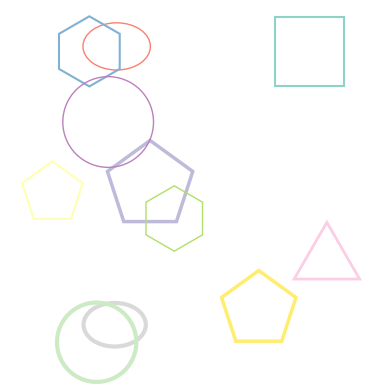[{"shape": "square", "thickness": 1.5, "radius": 0.44, "center": [0.804, 0.866]}, {"shape": "pentagon", "thickness": 1.5, "radius": 0.41, "center": [0.136, 0.499]}, {"shape": "pentagon", "thickness": 2.5, "radius": 0.58, "center": [0.39, 0.519]}, {"shape": "oval", "thickness": 1, "radius": 0.44, "center": [0.303, 0.879]}, {"shape": "hexagon", "thickness": 1.5, "radius": 0.46, "center": [0.232, 0.867]}, {"shape": "hexagon", "thickness": 1, "radius": 0.42, "center": [0.453, 0.432]}, {"shape": "triangle", "thickness": 2, "radius": 0.49, "center": [0.849, 0.324]}, {"shape": "oval", "thickness": 3, "radius": 0.4, "center": [0.298, 0.157]}, {"shape": "circle", "thickness": 1, "radius": 0.59, "center": [0.281, 0.683]}, {"shape": "circle", "thickness": 3, "radius": 0.52, "center": [0.251, 0.111]}, {"shape": "pentagon", "thickness": 2.5, "radius": 0.51, "center": [0.672, 0.196]}]